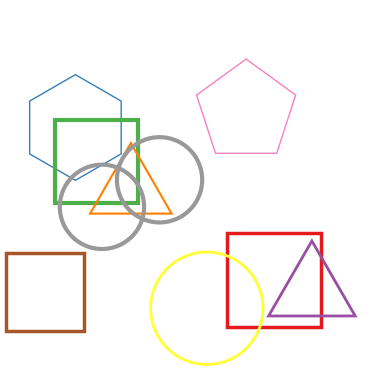[{"shape": "square", "thickness": 2.5, "radius": 0.61, "center": [0.712, 0.273]}, {"shape": "hexagon", "thickness": 1, "radius": 0.69, "center": [0.196, 0.669]}, {"shape": "square", "thickness": 3, "radius": 0.54, "center": [0.25, 0.581]}, {"shape": "triangle", "thickness": 2, "radius": 0.65, "center": [0.81, 0.244]}, {"shape": "triangle", "thickness": 1.5, "radius": 0.61, "center": [0.34, 0.506]}, {"shape": "circle", "thickness": 2, "radius": 0.73, "center": [0.537, 0.199]}, {"shape": "square", "thickness": 2.5, "radius": 0.5, "center": [0.116, 0.242]}, {"shape": "pentagon", "thickness": 1, "radius": 0.68, "center": [0.639, 0.711]}, {"shape": "circle", "thickness": 3, "radius": 0.55, "center": [0.414, 0.533]}, {"shape": "circle", "thickness": 3, "radius": 0.55, "center": [0.265, 0.463]}]